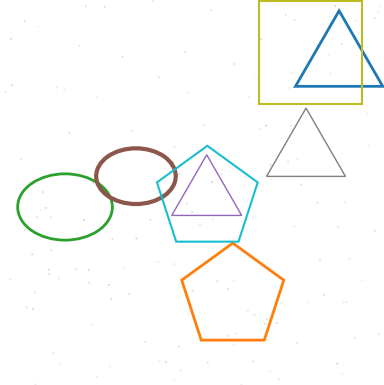[{"shape": "triangle", "thickness": 2, "radius": 0.65, "center": [0.881, 0.841]}, {"shape": "pentagon", "thickness": 2, "radius": 0.7, "center": [0.605, 0.229]}, {"shape": "oval", "thickness": 2, "radius": 0.61, "center": [0.169, 0.462]}, {"shape": "triangle", "thickness": 1, "radius": 0.52, "center": [0.537, 0.493]}, {"shape": "oval", "thickness": 3, "radius": 0.52, "center": [0.353, 0.542]}, {"shape": "triangle", "thickness": 1, "radius": 0.59, "center": [0.795, 0.601]}, {"shape": "square", "thickness": 1.5, "radius": 0.67, "center": [0.807, 0.863]}, {"shape": "pentagon", "thickness": 1.5, "radius": 0.69, "center": [0.539, 0.484]}]